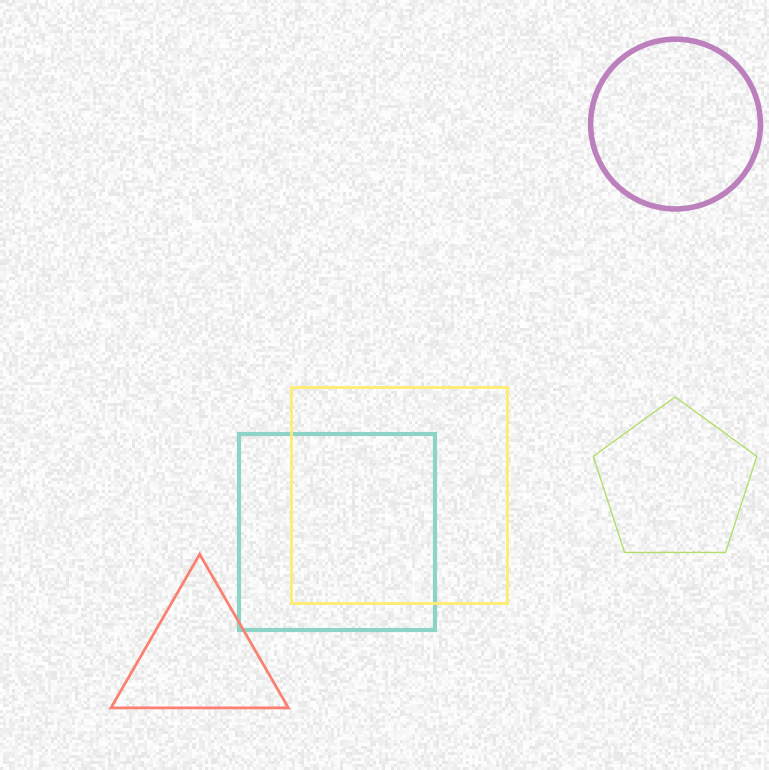[{"shape": "square", "thickness": 1.5, "radius": 0.64, "center": [0.438, 0.309]}, {"shape": "triangle", "thickness": 1, "radius": 0.67, "center": [0.259, 0.147]}, {"shape": "pentagon", "thickness": 0.5, "radius": 0.56, "center": [0.877, 0.373]}, {"shape": "circle", "thickness": 2, "radius": 0.55, "center": [0.877, 0.839]}, {"shape": "square", "thickness": 1, "radius": 0.7, "center": [0.518, 0.357]}]